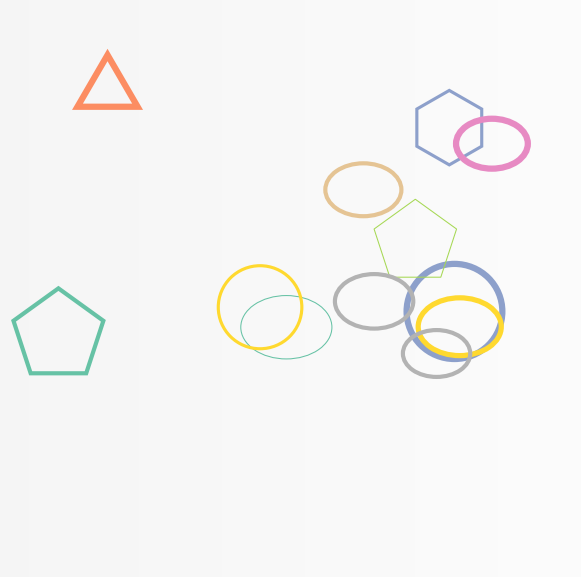[{"shape": "oval", "thickness": 0.5, "radius": 0.39, "center": [0.493, 0.432]}, {"shape": "pentagon", "thickness": 2, "radius": 0.41, "center": [0.101, 0.419]}, {"shape": "triangle", "thickness": 3, "radius": 0.3, "center": [0.185, 0.844]}, {"shape": "hexagon", "thickness": 1.5, "radius": 0.32, "center": [0.773, 0.778]}, {"shape": "circle", "thickness": 3, "radius": 0.41, "center": [0.782, 0.46]}, {"shape": "oval", "thickness": 3, "radius": 0.31, "center": [0.846, 0.75]}, {"shape": "pentagon", "thickness": 0.5, "radius": 0.37, "center": [0.715, 0.58]}, {"shape": "oval", "thickness": 2.5, "radius": 0.36, "center": [0.791, 0.433]}, {"shape": "circle", "thickness": 1.5, "radius": 0.36, "center": [0.447, 0.467]}, {"shape": "oval", "thickness": 2, "radius": 0.33, "center": [0.625, 0.671]}, {"shape": "oval", "thickness": 2, "radius": 0.29, "center": [0.751, 0.387]}, {"shape": "oval", "thickness": 2, "radius": 0.34, "center": [0.644, 0.477]}]